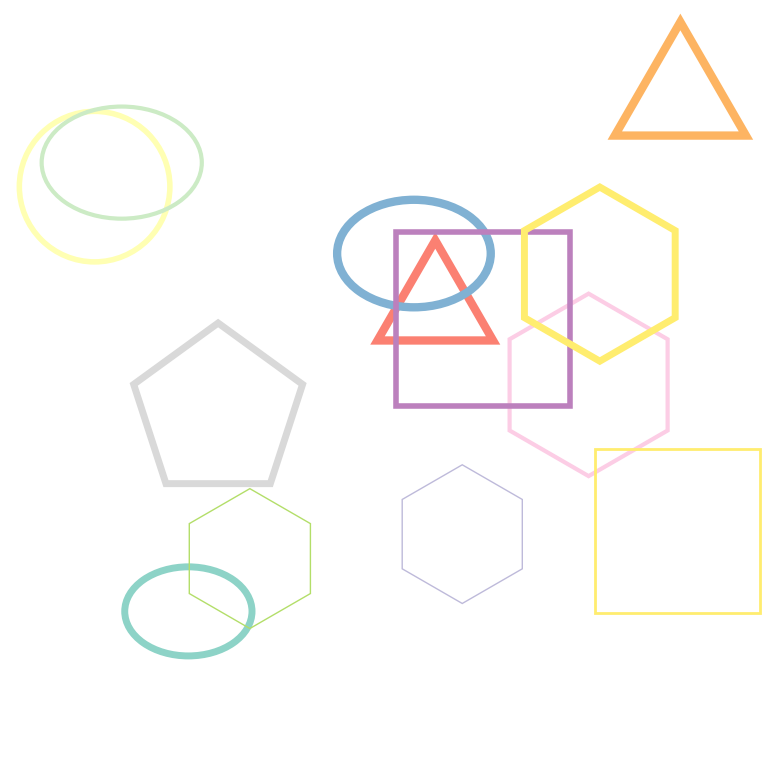[{"shape": "oval", "thickness": 2.5, "radius": 0.41, "center": [0.245, 0.206]}, {"shape": "circle", "thickness": 2, "radius": 0.49, "center": [0.123, 0.758]}, {"shape": "hexagon", "thickness": 0.5, "radius": 0.45, "center": [0.6, 0.306]}, {"shape": "triangle", "thickness": 3, "radius": 0.43, "center": [0.565, 0.601]}, {"shape": "oval", "thickness": 3, "radius": 0.5, "center": [0.538, 0.671]}, {"shape": "triangle", "thickness": 3, "radius": 0.49, "center": [0.884, 0.873]}, {"shape": "hexagon", "thickness": 0.5, "radius": 0.45, "center": [0.324, 0.275]}, {"shape": "hexagon", "thickness": 1.5, "radius": 0.59, "center": [0.764, 0.5]}, {"shape": "pentagon", "thickness": 2.5, "radius": 0.58, "center": [0.283, 0.465]}, {"shape": "square", "thickness": 2, "radius": 0.56, "center": [0.628, 0.585]}, {"shape": "oval", "thickness": 1.5, "radius": 0.52, "center": [0.158, 0.789]}, {"shape": "square", "thickness": 1, "radius": 0.54, "center": [0.88, 0.31]}, {"shape": "hexagon", "thickness": 2.5, "radius": 0.57, "center": [0.779, 0.644]}]